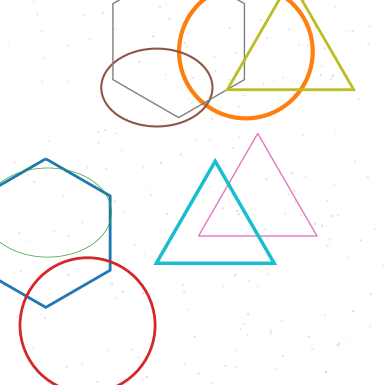[{"shape": "hexagon", "thickness": 2, "radius": 0.96, "center": [0.119, 0.395]}, {"shape": "circle", "thickness": 3, "radius": 0.87, "center": [0.639, 0.866]}, {"shape": "oval", "thickness": 0.5, "radius": 0.83, "center": [0.124, 0.448]}, {"shape": "circle", "thickness": 2, "radius": 0.88, "center": [0.227, 0.155]}, {"shape": "oval", "thickness": 1.5, "radius": 0.72, "center": [0.407, 0.773]}, {"shape": "triangle", "thickness": 1, "radius": 0.89, "center": [0.669, 0.476]}, {"shape": "hexagon", "thickness": 1, "radius": 0.99, "center": [0.464, 0.892]}, {"shape": "triangle", "thickness": 2, "radius": 0.95, "center": [0.755, 0.862]}, {"shape": "triangle", "thickness": 2.5, "radius": 0.88, "center": [0.559, 0.405]}]